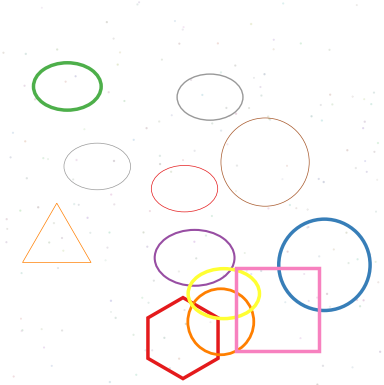[{"shape": "oval", "thickness": 0.5, "radius": 0.43, "center": [0.479, 0.51]}, {"shape": "hexagon", "thickness": 2.5, "radius": 0.53, "center": [0.475, 0.122]}, {"shape": "circle", "thickness": 2.5, "radius": 0.59, "center": [0.843, 0.312]}, {"shape": "oval", "thickness": 2.5, "radius": 0.44, "center": [0.175, 0.775]}, {"shape": "oval", "thickness": 1.5, "radius": 0.52, "center": [0.505, 0.33]}, {"shape": "triangle", "thickness": 0.5, "radius": 0.51, "center": [0.147, 0.37]}, {"shape": "circle", "thickness": 2, "radius": 0.43, "center": [0.574, 0.164]}, {"shape": "oval", "thickness": 2.5, "radius": 0.46, "center": [0.581, 0.237]}, {"shape": "circle", "thickness": 0.5, "radius": 0.57, "center": [0.689, 0.579]}, {"shape": "square", "thickness": 2.5, "radius": 0.54, "center": [0.721, 0.196]}, {"shape": "oval", "thickness": 1, "radius": 0.43, "center": [0.546, 0.748]}, {"shape": "oval", "thickness": 0.5, "radius": 0.43, "center": [0.253, 0.568]}]